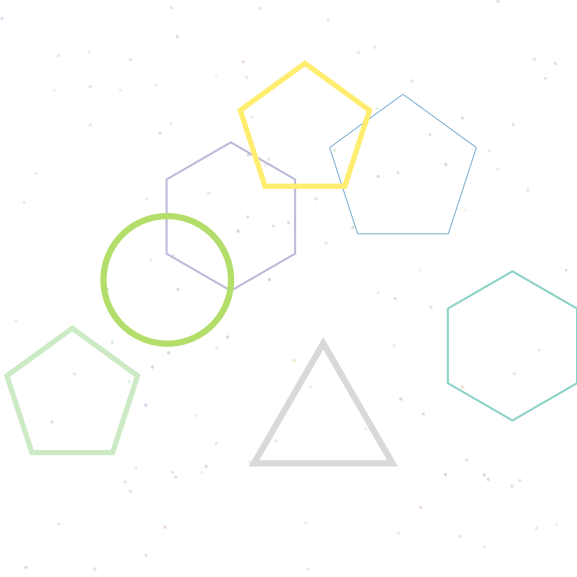[{"shape": "hexagon", "thickness": 1, "radius": 0.65, "center": [0.887, 0.4]}, {"shape": "hexagon", "thickness": 1, "radius": 0.64, "center": [0.4, 0.624]}, {"shape": "pentagon", "thickness": 0.5, "radius": 0.67, "center": [0.698, 0.702]}, {"shape": "circle", "thickness": 3, "radius": 0.55, "center": [0.29, 0.514]}, {"shape": "triangle", "thickness": 3, "radius": 0.69, "center": [0.56, 0.266]}, {"shape": "pentagon", "thickness": 2.5, "radius": 0.59, "center": [0.125, 0.312]}, {"shape": "pentagon", "thickness": 2.5, "radius": 0.59, "center": [0.528, 0.772]}]